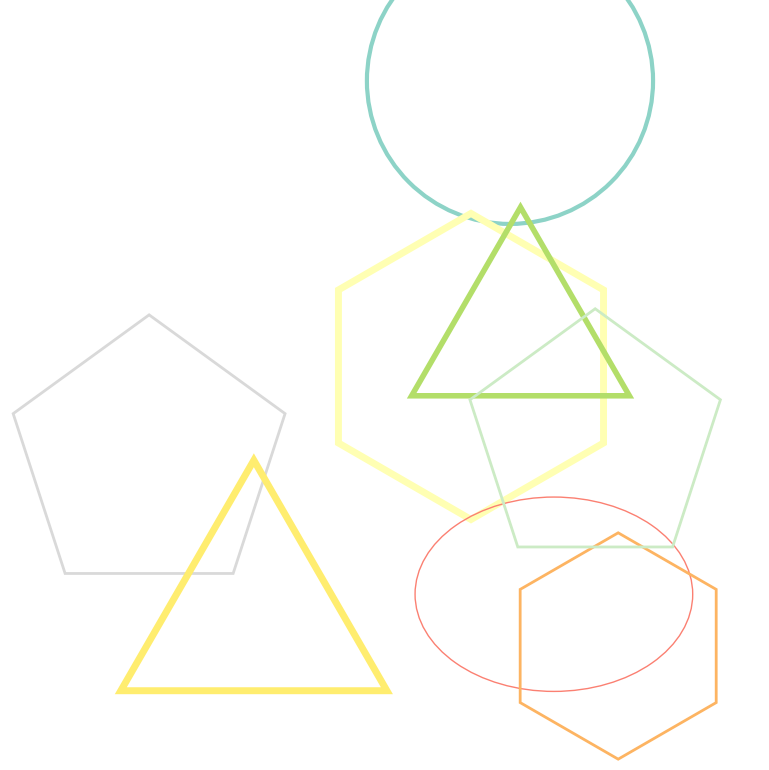[{"shape": "circle", "thickness": 1.5, "radius": 0.93, "center": [0.662, 0.895]}, {"shape": "hexagon", "thickness": 2.5, "radius": 0.99, "center": [0.612, 0.524]}, {"shape": "oval", "thickness": 0.5, "radius": 0.9, "center": [0.719, 0.228]}, {"shape": "hexagon", "thickness": 1, "radius": 0.73, "center": [0.803, 0.161]}, {"shape": "triangle", "thickness": 2, "radius": 0.82, "center": [0.676, 0.568]}, {"shape": "pentagon", "thickness": 1, "radius": 0.93, "center": [0.194, 0.405]}, {"shape": "pentagon", "thickness": 1, "radius": 0.86, "center": [0.773, 0.428]}, {"shape": "triangle", "thickness": 2.5, "radius": 1.0, "center": [0.33, 0.203]}]